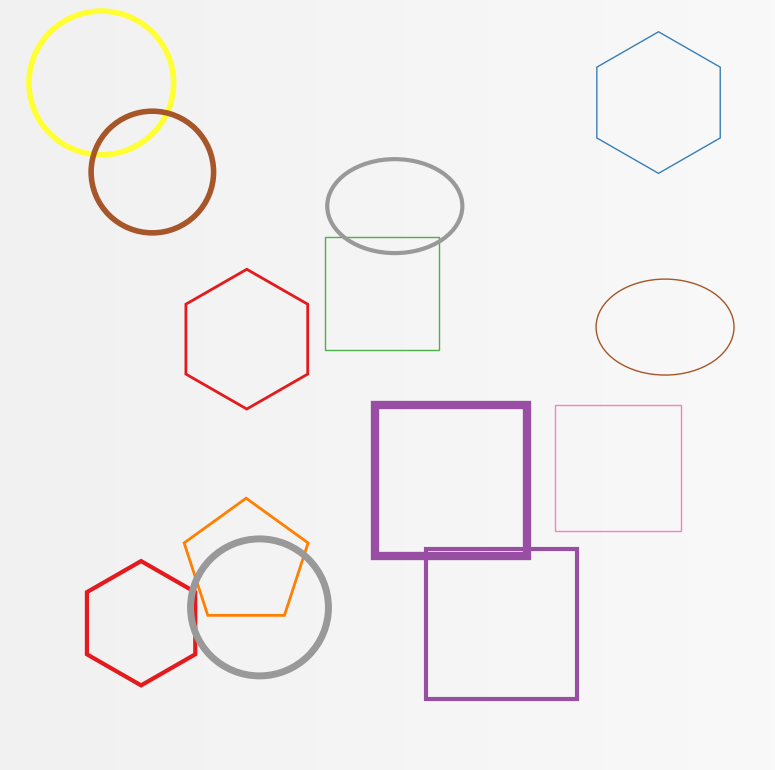[{"shape": "hexagon", "thickness": 1.5, "radius": 0.4, "center": [0.182, 0.191]}, {"shape": "hexagon", "thickness": 1, "radius": 0.45, "center": [0.318, 0.56]}, {"shape": "hexagon", "thickness": 0.5, "radius": 0.46, "center": [0.85, 0.867]}, {"shape": "square", "thickness": 0.5, "radius": 0.37, "center": [0.493, 0.619]}, {"shape": "square", "thickness": 1.5, "radius": 0.49, "center": [0.647, 0.189]}, {"shape": "square", "thickness": 3, "radius": 0.49, "center": [0.582, 0.376]}, {"shape": "pentagon", "thickness": 1, "radius": 0.42, "center": [0.318, 0.269]}, {"shape": "circle", "thickness": 2, "radius": 0.47, "center": [0.131, 0.892]}, {"shape": "oval", "thickness": 0.5, "radius": 0.45, "center": [0.858, 0.575]}, {"shape": "circle", "thickness": 2, "radius": 0.4, "center": [0.197, 0.777]}, {"shape": "square", "thickness": 0.5, "radius": 0.41, "center": [0.798, 0.392]}, {"shape": "circle", "thickness": 2.5, "radius": 0.44, "center": [0.335, 0.211]}, {"shape": "oval", "thickness": 1.5, "radius": 0.44, "center": [0.509, 0.732]}]